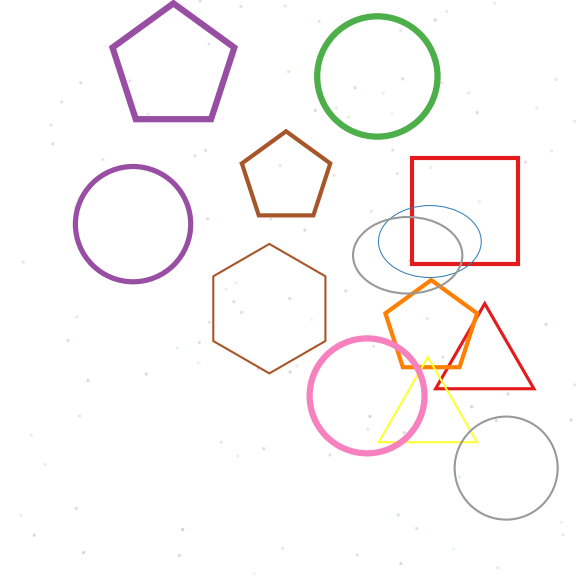[{"shape": "triangle", "thickness": 1.5, "radius": 0.49, "center": [0.839, 0.375]}, {"shape": "square", "thickness": 2, "radius": 0.46, "center": [0.805, 0.633]}, {"shape": "oval", "thickness": 0.5, "radius": 0.44, "center": [0.744, 0.581]}, {"shape": "circle", "thickness": 3, "radius": 0.52, "center": [0.653, 0.867]}, {"shape": "circle", "thickness": 2.5, "radius": 0.5, "center": [0.23, 0.611]}, {"shape": "pentagon", "thickness": 3, "radius": 0.55, "center": [0.3, 0.882]}, {"shape": "pentagon", "thickness": 2, "radius": 0.42, "center": [0.747, 0.431]}, {"shape": "triangle", "thickness": 1, "radius": 0.49, "center": [0.741, 0.283]}, {"shape": "hexagon", "thickness": 1, "radius": 0.56, "center": [0.466, 0.465]}, {"shape": "pentagon", "thickness": 2, "radius": 0.4, "center": [0.495, 0.691]}, {"shape": "circle", "thickness": 3, "radius": 0.5, "center": [0.636, 0.314]}, {"shape": "oval", "thickness": 1, "radius": 0.47, "center": [0.706, 0.557]}, {"shape": "circle", "thickness": 1, "radius": 0.45, "center": [0.876, 0.189]}]